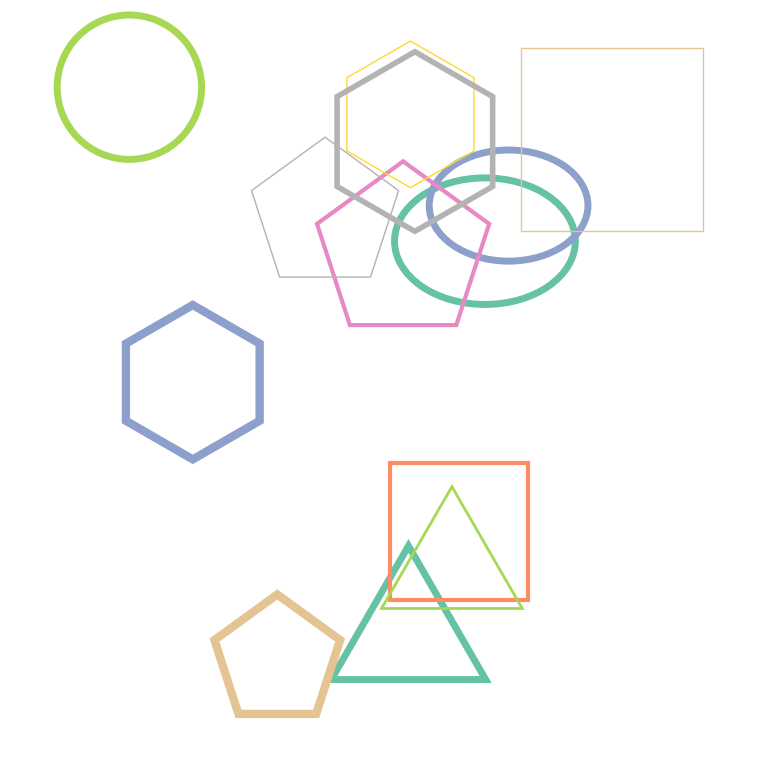[{"shape": "triangle", "thickness": 2.5, "radius": 0.58, "center": [0.53, 0.175]}, {"shape": "oval", "thickness": 2.5, "radius": 0.59, "center": [0.63, 0.687]}, {"shape": "square", "thickness": 1.5, "radius": 0.45, "center": [0.596, 0.31]}, {"shape": "hexagon", "thickness": 3, "radius": 0.5, "center": [0.25, 0.504]}, {"shape": "oval", "thickness": 2.5, "radius": 0.52, "center": [0.66, 0.733]}, {"shape": "pentagon", "thickness": 1.5, "radius": 0.59, "center": [0.523, 0.673]}, {"shape": "triangle", "thickness": 1, "radius": 0.53, "center": [0.587, 0.263]}, {"shape": "circle", "thickness": 2.5, "radius": 0.47, "center": [0.168, 0.887]}, {"shape": "hexagon", "thickness": 0.5, "radius": 0.48, "center": [0.533, 0.852]}, {"shape": "pentagon", "thickness": 3, "radius": 0.43, "center": [0.36, 0.142]}, {"shape": "square", "thickness": 0.5, "radius": 0.59, "center": [0.795, 0.819]}, {"shape": "hexagon", "thickness": 2, "radius": 0.58, "center": [0.539, 0.816]}, {"shape": "pentagon", "thickness": 0.5, "radius": 0.5, "center": [0.422, 0.721]}]